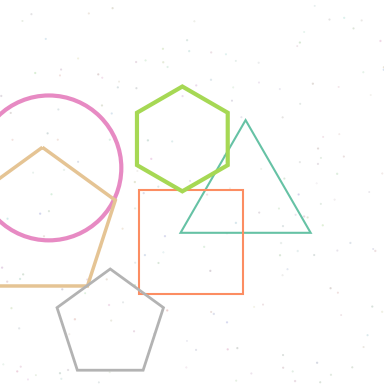[{"shape": "triangle", "thickness": 1.5, "radius": 0.98, "center": [0.638, 0.493]}, {"shape": "square", "thickness": 1.5, "radius": 0.67, "center": [0.497, 0.372]}, {"shape": "circle", "thickness": 3, "radius": 0.94, "center": [0.127, 0.564]}, {"shape": "hexagon", "thickness": 3, "radius": 0.68, "center": [0.474, 0.639]}, {"shape": "pentagon", "thickness": 2.5, "radius": 1.0, "center": [0.11, 0.418]}, {"shape": "pentagon", "thickness": 2, "radius": 0.73, "center": [0.286, 0.156]}]